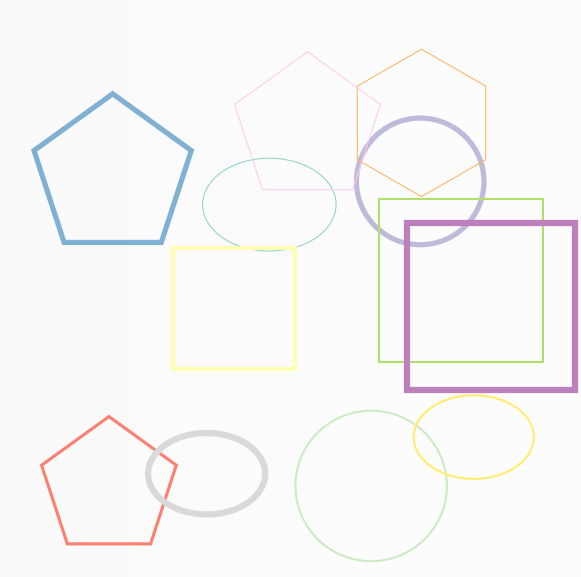[{"shape": "oval", "thickness": 0.5, "radius": 0.57, "center": [0.463, 0.645]}, {"shape": "square", "thickness": 2, "radius": 0.52, "center": [0.403, 0.465]}, {"shape": "circle", "thickness": 2.5, "radius": 0.55, "center": [0.723, 0.685]}, {"shape": "pentagon", "thickness": 1.5, "radius": 0.61, "center": [0.187, 0.156]}, {"shape": "pentagon", "thickness": 2.5, "radius": 0.71, "center": [0.194, 0.694]}, {"shape": "hexagon", "thickness": 0.5, "radius": 0.64, "center": [0.725, 0.786]}, {"shape": "square", "thickness": 1, "radius": 0.71, "center": [0.792, 0.514]}, {"shape": "pentagon", "thickness": 0.5, "radius": 0.66, "center": [0.529, 0.777]}, {"shape": "oval", "thickness": 3, "radius": 0.5, "center": [0.356, 0.179]}, {"shape": "square", "thickness": 3, "radius": 0.73, "center": [0.845, 0.469]}, {"shape": "circle", "thickness": 1, "radius": 0.65, "center": [0.639, 0.158]}, {"shape": "oval", "thickness": 1, "radius": 0.52, "center": [0.815, 0.242]}]